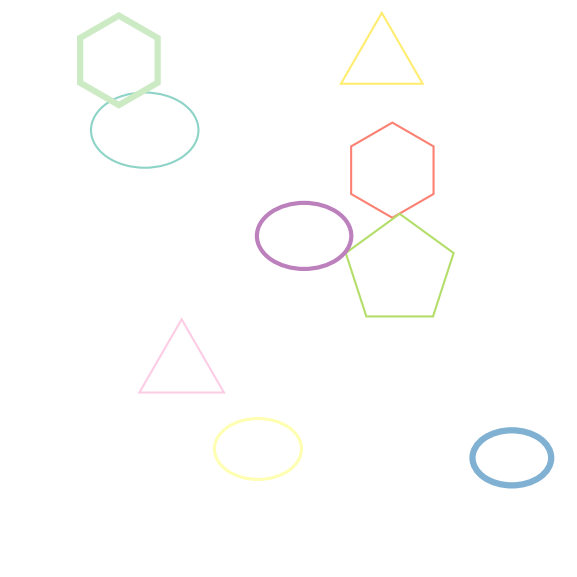[{"shape": "oval", "thickness": 1, "radius": 0.47, "center": [0.251, 0.774]}, {"shape": "oval", "thickness": 1.5, "radius": 0.38, "center": [0.447, 0.222]}, {"shape": "hexagon", "thickness": 1, "radius": 0.41, "center": [0.679, 0.704]}, {"shape": "oval", "thickness": 3, "radius": 0.34, "center": [0.886, 0.206]}, {"shape": "pentagon", "thickness": 1, "radius": 0.49, "center": [0.692, 0.531]}, {"shape": "triangle", "thickness": 1, "radius": 0.42, "center": [0.315, 0.362]}, {"shape": "oval", "thickness": 2, "radius": 0.41, "center": [0.527, 0.591]}, {"shape": "hexagon", "thickness": 3, "radius": 0.39, "center": [0.206, 0.895]}, {"shape": "triangle", "thickness": 1, "radius": 0.41, "center": [0.661, 0.895]}]